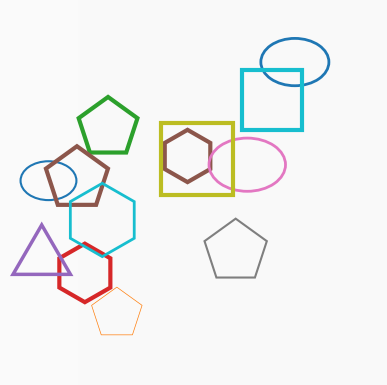[{"shape": "oval", "thickness": 1.5, "radius": 0.36, "center": [0.125, 0.531]}, {"shape": "oval", "thickness": 2, "radius": 0.44, "center": [0.761, 0.839]}, {"shape": "pentagon", "thickness": 0.5, "radius": 0.34, "center": [0.302, 0.186]}, {"shape": "pentagon", "thickness": 3, "radius": 0.4, "center": [0.279, 0.668]}, {"shape": "hexagon", "thickness": 3, "radius": 0.38, "center": [0.219, 0.291]}, {"shape": "triangle", "thickness": 2.5, "radius": 0.43, "center": [0.108, 0.33]}, {"shape": "pentagon", "thickness": 3, "radius": 0.42, "center": [0.199, 0.536]}, {"shape": "hexagon", "thickness": 3, "radius": 0.34, "center": [0.484, 0.595]}, {"shape": "oval", "thickness": 2, "radius": 0.49, "center": [0.638, 0.572]}, {"shape": "pentagon", "thickness": 1.5, "radius": 0.42, "center": [0.608, 0.348]}, {"shape": "square", "thickness": 3, "radius": 0.46, "center": [0.508, 0.587]}, {"shape": "hexagon", "thickness": 2, "radius": 0.48, "center": [0.264, 0.429]}, {"shape": "square", "thickness": 3, "radius": 0.39, "center": [0.702, 0.741]}]